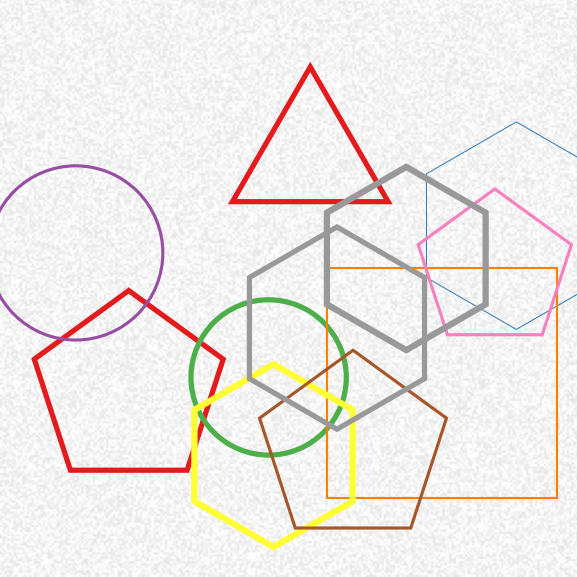[{"shape": "pentagon", "thickness": 2.5, "radius": 0.86, "center": [0.223, 0.324]}, {"shape": "triangle", "thickness": 2.5, "radius": 0.78, "center": [0.537, 0.728]}, {"shape": "hexagon", "thickness": 0.5, "radius": 0.9, "center": [0.894, 0.608]}, {"shape": "circle", "thickness": 2.5, "radius": 0.67, "center": [0.465, 0.346]}, {"shape": "circle", "thickness": 1.5, "radius": 0.75, "center": [0.131, 0.561]}, {"shape": "square", "thickness": 1, "radius": 1.0, "center": [0.766, 0.336]}, {"shape": "hexagon", "thickness": 3, "radius": 0.79, "center": [0.474, 0.21]}, {"shape": "pentagon", "thickness": 1.5, "radius": 0.85, "center": [0.611, 0.222]}, {"shape": "pentagon", "thickness": 1.5, "radius": 0.7, "center": [0.857, 0.532]}, {"shape": "hexagon", "thickness": 2.5, "radius": 0.88, "center": [0.584, 0.431]}, {"shape": "hexagon", "thickness": 3, "radius": 0.79, "center": [0.703, 0.552]}]